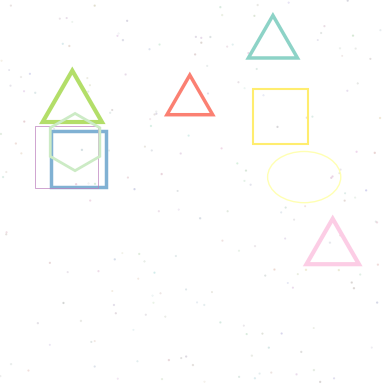[{"shape": "triangle", "thickness": 2.5, "radius": 0.37, "center": [0.709, 0.886]}, {"shape": "oval", "thickness": 1, "radius": 0.48, "center": [0.79, 0.54]}, {"shape": "triangle", "thickness": 2.5, "radius": 0.34, "center": [0.493, 0.736]}, {"shape": "square", "thickness": 2.5, "radius": 0.36, "center": [0.204, 0.587]}, {"shape": "triangle", "thickness": 3, "radius": 0.44, "center": [0.188, 0.728]}, {"shape": "triangle", "thickness": 3, "radius": 0.39, "center": [0.864, 0.353]}, {"shape": "square", "thickness": 0.5, "radius": 0.41, "center": [0.172, 0.592]}, {"shape": "hexagon", "thickness": 2, "radius": 0.37, "center": [0.195, 0.631]}, {"shape": "square", "thickness": 1.5, "radius": 0.35, "center": [0.729, 0.697]}]